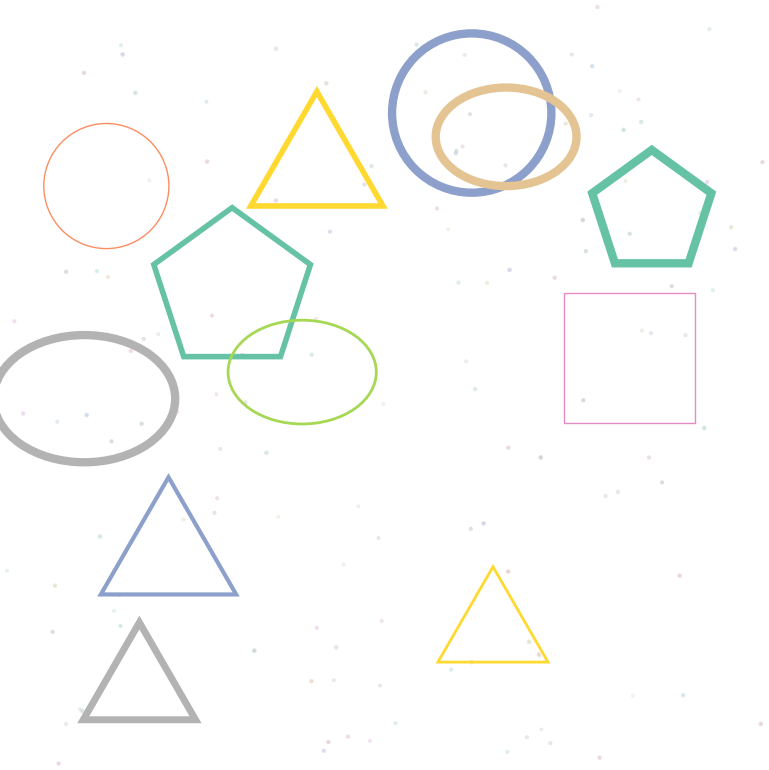[{"shape": "pentagon", "thickness": 3, "radius": 0.41, "center": [0.846, 0.724]}, {"shape": "pentagon", "thickness": 2, "radius": 0.53, "center": [0.301, 0.623]}, {"shape": "circle", "thickness": 0.5, "radius": 0.41, "center": [0.138, 0.758]}, {"shape": "triangle", "thickness": 1.5, "radius": 0.51, "center": [0.219, 0.279]}, {"shape": "circle", "thickness": 3, "radius": 0.52, "center": [0.613, 0.853]}, {"shape": "square", "thickness": 0.5, "radius": 0.42, "center": [0.818, 0.535]}, {"shape": "oval", "thickness": 1, "radius": 0.48, "center": [0.392, 0.517]}, {"shape": "triangle", "thickness": 1, "radius": 0.41, "center": [0.64, 0.181]}, {"shape": "triangle", "thickness": 2, "radius": 0.5, "center": [0.412, 0.782]}, {"shape": "oval", "thickness": 3, "radius": 0.46, "center": [0.657, 0.822]}, {"shape": "oval", "thickness": 3, "radius": 0.59, "center": [0.11, 0.482]}, {"shape": "triangle", "thickness": 2.5, "radius": 0.42, "center": [0.181, 0.107]}]